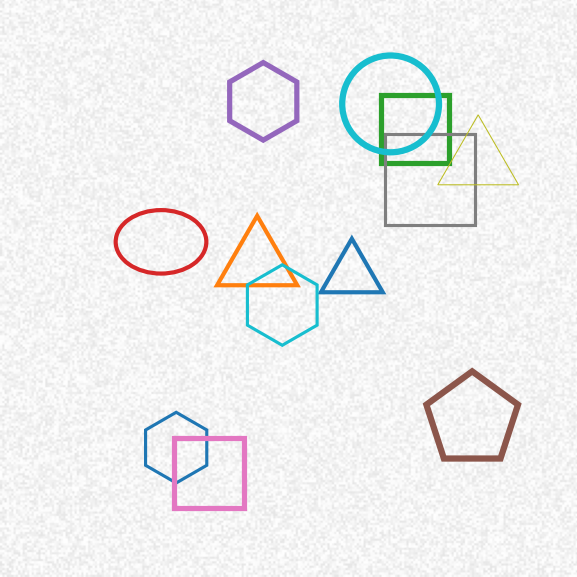[{"shape": "triangle", "thickness": 2, "radius": 0.31, "center": [0.609, 0.524]}, {"shape": "hexagon", "thickness": 1.5, "radius": 0.31, "center": [0.305, 0.224]}, {"shape": "triangle", "thickness": 2, "radius": 0.4, "center": [0.445, 0.545]}, {"shape": "square", "thickness": 2.5, "radius": 0.3, "center": [0.719, 0.776]}, {"shape": "oval", "thickness": 2, "radius": 0.39, "center": [0.279, 0.58]}, {"shape": "hexagon", "thickness": 2.5, "radius": 0.34, "center": [0.456, 0.824]}, {"shape": "pentagon", "thickness": 3, "radius": 0.42, "center": [0.818, 0.273]}, {"shape": "square", "thickness": 2.5, "radius": 0.3, "center": [0.362, 0.18]}, {"shape": "square", "thickness": 1.5, "radius": 0.39, "center": [0.744, 0.689]}, {"shape": "triangle", "thickness": 0.5, "radius": 0.4, "center": [0.828, 0.72]}, {"shape": "hexagon", "thickness": 1.5, "radius": 0.35, "center": [0.489, 0.471]}, {"shape": "circle", "thickness": 3, "radius": 0.42, "center": [0.676, 0.819]}]